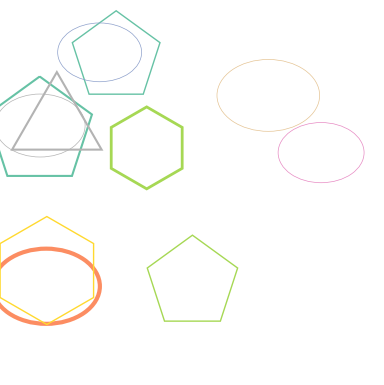[{"shape": "pentagon", "thickness": 1.5, "radius": 0.71, "center": [0.103, 0.659]}, {"shape": "pentagon", "thickness": 1, "radius": 0.6, "center": [0.302, 0.852]}, {"shape": "oval", "thickness": 3, "radius": 0.7, "center": [0.12, 0.256]}, {"shape": "oval", "thickness": 0.5, "radius": 0.55, "center": [0.259, 0.864]}, {"shape": "oval", "thickness": 0.5, "radius": 0.56, "center": [0.834, 0.604]}, {"shape": "hexagon", "thickness": 2, "radius": 0.53, "center": [0.381, 0.616]}, {"shape": "pentagon", "thickness": 1, "radius": 0.62, "center": [0.5, 0.266]}, {"shape": "hexagon", "thickness": 1, "radius": 0.7, "center": [0.122, 0.297]}, {"shape": "oval", "thickness": 0.5, "radius": 0.67, "center": [0.697, 0.752]}, {"shape": "oval", "thickness": 0.5, "radius": 0.58, "center": [0.104, 0.674]}, {"shape": "triangle", "thickness": 1.5, "radius": 0.67, "center": [0.148, 0.678]}]